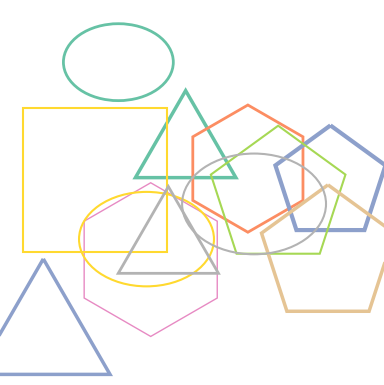[{"shape": "triangle", "thickness": 2.5, "radius": 0.75, "center": [0.482, 0.614]}, {"shape": "oval", "thickness": 2, "radius": 0.71, "center": [0.307, 0.839]}, {"shape": "hexagon", "thickness": 2, "radius": 0.83, "center": [0.644, 0.562]}, {"shape": "triangle", "thickness": 2.5, "radius": 1.0, "center": [0.112, 0.128]}, {"shape": "pentagon", "thickness": 3, "radius": 0.75, "center": [0.858, 0.524]}, {"shape": "hexagon", "thickness": 1, "radius": 1.0, "center": [0.391, 0.326]}, {"shape": "pentagon", "thickness": 1.5, "radius": 0.92, "center": [0.723, 0.49]}, {"shape": "oval", "thickness": 1.5, "radius": 0.88, "center": [0.381, 0.379]}, {"shape": "square", "thickness": 1.5, "radius": 0.94, "center": [0.246, 0.532]}, {"shape": "pentagon", "thickness": 2.5, "radius": 0.91, "center": [0.852, 0.338]}, {"shape": "oval", "thickness": 1.5, "radius": 0.93, "center": [0.66, 0.47]}, {"shape": "triangle", "thickness": 2, "radius": 0.75, "center": [0.437, 0.365]}]